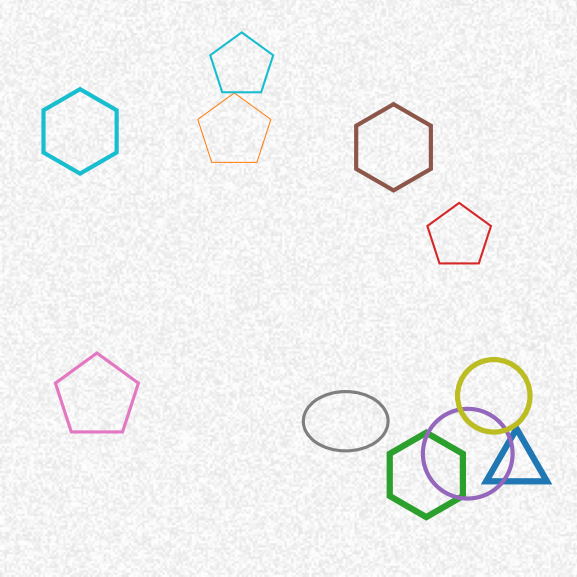[{"shape": "triangle", "thickness": 3, "radius": 0.3, "center": [0.894, 0.196]}, {"shape": "pentagon", "thickness": 0.5, "radius": 0.33, "center": [0.406, 0.772]}, {"shape": "hexagon", "thickness": 3, "radius": 0.37, "center": [0.738, 0.177]}, {"shape": "pentagon", "thickness": 1, "radius": 0.29, "center": [0.795, 0.59]}, {"shape": "circle", "thickness": 2, "radius": 0.39, "center": [0.81, 0.214]}, {"shape": "hexagon", "thickness": 2, "radius": 0.37, "center": [0.681, 0.744]}, {"shape": "pentagon", "thickness": 1.5, "radius": 0.38, "center": [0.168, 0.312]}, {"shape": "oval", "thickness": 1.5, "radius": 0.37, "center": [0.599, 0.27]}, {"shape": "circle", "thickness": 2.5, "radius": 0.31, "center": [0.855, 0.314]}, {"shape": "pentagon", "thickness": 1, "radius": 0.29, "center": [0.419, 0.886]}, {"shape": "hexagon", "thickness": 2, "radius": 0.37, "center": [0.139, 0.772]}]